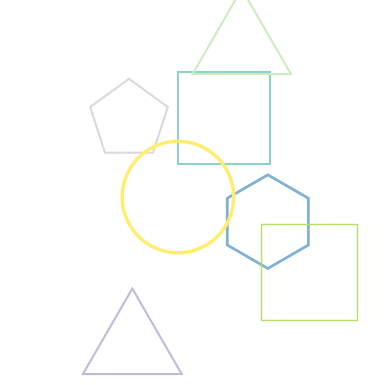[{"shape": "square", "thickness": 1.5, "radius": 0.59, "center": [0.582, 0.694]}, {"shape": "triangle", "thickness": 1.5, "radius": 0.74, "center": [0.344, 0.103]}, {"shape": "hexagon", "thickness": 2, "radius": 0.61, "center": [0.696, 0.424]}, {"shape": "square", "thickness": 1, "radius": 0.62, "center": [0.803, 0.293]}, {"shape": "pentagon", "thickness": 1.5, "radius": 0.53, "center": [0.335, 0.689]}, {"shape": "triangle", "thickness": 1.5, "radius": 0.74, "center": [0.628, 0.881]}, {"shape": "circle", "thickness": 2.5, "radius": 0.72, "center": [0.462, 0.488]}]